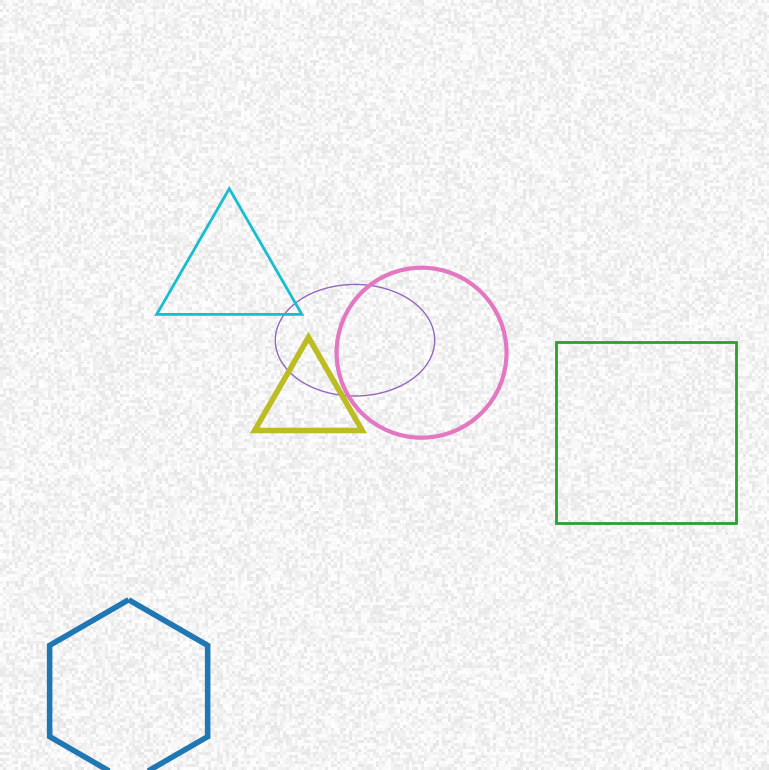[{"shape": "hexagon", "thickness": 2, "radius": 0.59, "center": [0.167, 0.103]}, {"shape": "square", "thickness": 1, "radius": 0.59, "center": [0.839, 0.438]}, {"shape": "oval", "thickness": 0.5, "radius": 0.52, "center": [0.461, 0.558]}, {"shape": "circle", "thickness": 1.5, "radius": 0.55, "center": [0.547, 0.542]}, {"shape": "triangle", "thickness": 2, "radius": 0.4, "center": [0.401, 0.481]}, {"shape": "triangle", "thickness": 1, "radius": 0.54, "center": [0.298, 0.646]}]